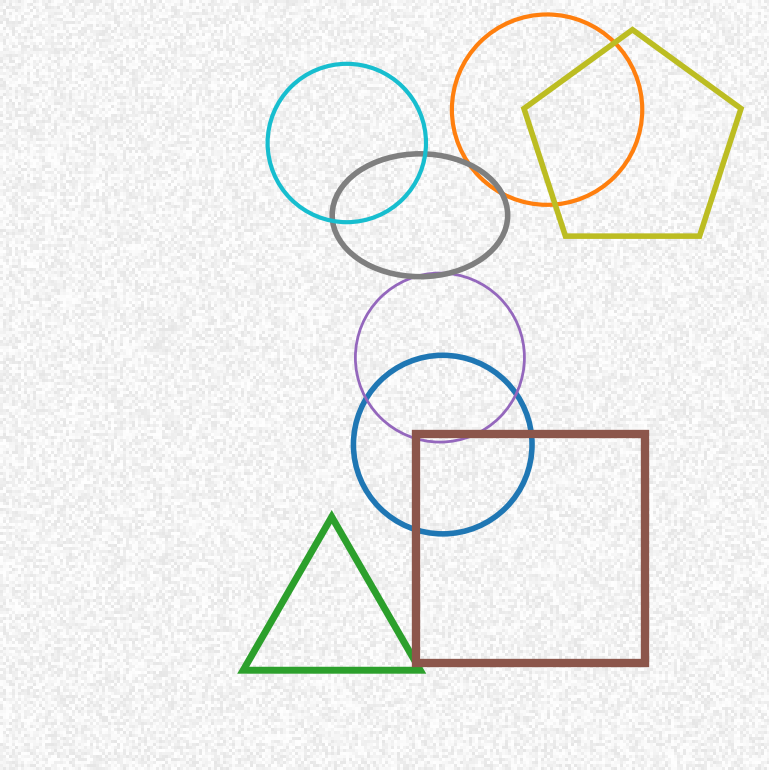[{"shape": "circle", "thickness": 2, "radius": 0.58, "center": [0.575, 0.423]}, {"shape": "circle", "thickness": 1.5, "radius": 0.62, "center": [0.71, 0.858]}, {"shape": "triangle", "thickness": 2.5, "radius": 0.66, "center": [0.431, 0.196]}, {"shape": "circle", "thickness": 1, "radius": 0.55, "center": [0.571, 0.536]}, {"shape": "square", "thickness": 3, "radius": 0.74, "center": [0.689, 0.287]}, {"shape": "oval", "thickness": 2, "radius": 0.57, "center": [0.545, 0.72]}, {"shape": "pentagon", "thickness": 2, "radius": 0.74, "center": [0.821, 0.813]}, {"shape": "circle", "thickness": 1.5, "radius": 0.51, "center": [0.45, 0.814]}]